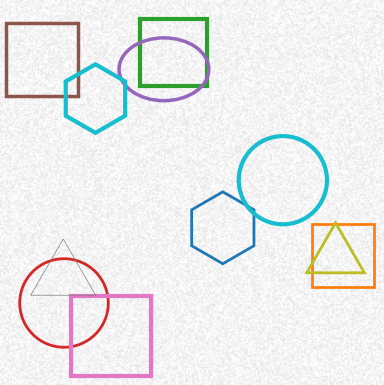[{"shape": "hexagon", "thickness": 2, "radius": 0.47, "center": [0.579, 0.408]}, {"shape": "square", "thickness": 2, "radius": 0.41, "center": [0.891, 0.337]}, {"shape": "square", "thickness": 3, "radius": 0.43, "center": [0.451, 0.863]}, {"shape": "circle", "thickness": 2, "radius": 0.58, "center": [0.166, 0.213]}, {"shape": "oval", "thickness": 2.5, "radius": 0.58, "center": [0.426, 0.82]}, {"shape": "square", "thickness": 2.5, "radius": 0.47, "center": [0.108, 0.845]}, {"shape": "square", "thickness": 3, "radius": 0.52, "center": [0.289, 0.127]}, {"shape": "triangle", "thickness": 0.5, "radius": 0.49, "center": [0.164, 0.282]}, {"shape": "triangle", "thickness": 2, "radius": 0.43, "center": [0.872, 0.335]}, {"shape": "hexagon", "thickness": 3, "radius": 0.45, "center": [0.248, 0.744]}, {"shape": "circle", "thickness": 3, "radius": 0.57, "center": [0.735, 0.532]}]